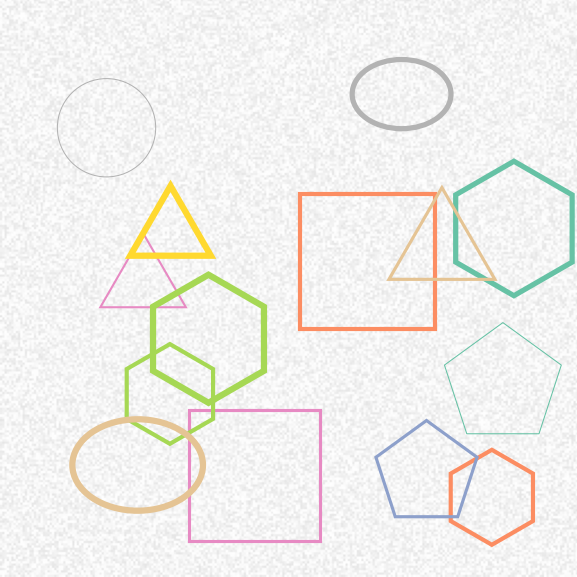[{"shape": "pentagon", "thickness": 0.5, "radius": 0.53, "center": [0.871, 0.334]}, {"shape": "hexagon", "thickness": 2.5, "radius": 0.58, "center": [0.89, 0.604]}, {"shape": "hexagon", "thickness": 2, "radius": 0.41, "center": [0.852, 0.138]}, {"shape": "square", "thickness": 2, "radius": 0.58, "center": [0.637, 0.547]}, {"shape": "pentagon", "thickness": 1.5, "radius": 0.46, "center": [0.739, 0.179]}, {"shape": "square", "thickness": 1.5, "radius": 0.57, "center": [0.44, 0.176]}, {"shape": "triangle", "thickness": 1, "radius": 0.43, "center": [0.248, 0.51]}, {"shape": "hexagon", "thickness": 3, "radius": 0.55, "center": [0.361, 0.413]}, {"shape": "hexagon", "thickness": 2, "radius": 0.43, "center": [0.294, 0.317]}, {"shape": "triangle", "thickness": 3, "radius": 0.4, "center": [0.295, 0.597]}, {"shape": "oval", "thickness": 3, "radius": 0.57, "center": [0.238, 0.194]}, {"shape": "triangle", "thickness": 1.5, "radius": 0.53, "center": [0.765, 0.568]}, {"shape": "circle", "thickness": 0.5, "radius": 0.43, "center": [0.184, 0.778]}, {"shape": "oval", "thickness": 2.5, "radius": 0.43, "center": [0.695, 0.836]}]